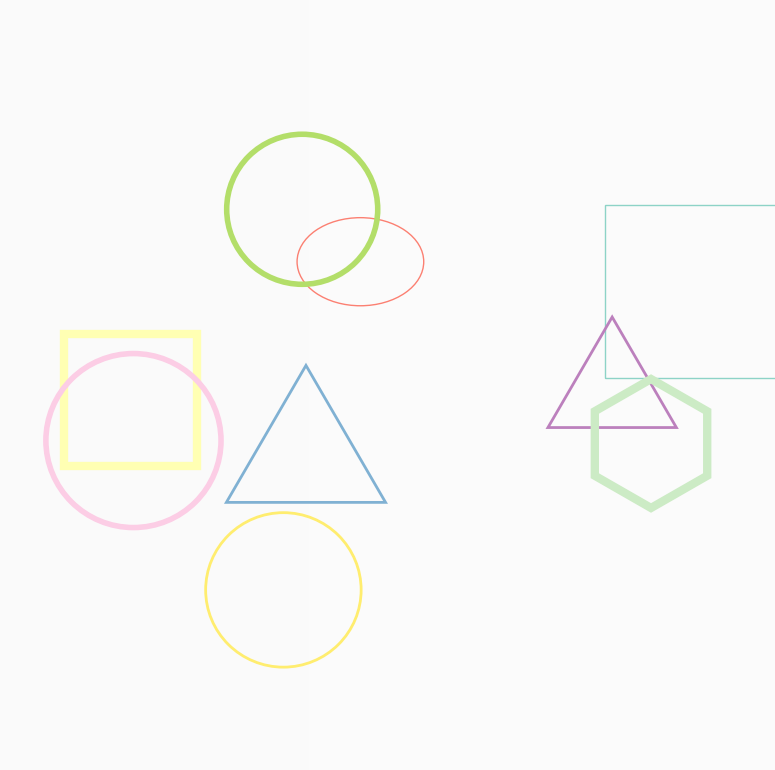[{"shape": "square", "thickness": 0.5, "radius": 0.56, "center": [0.893, 0.621]}, {"shape": "square", "thickness": 3, "radius": 0.43, "center": [0.169, 0.48]}, {"shape": "oval", "thickness": 0.5, "radius": 0.41, "center": [0.465, 0.66]}, {"shape": "triangle", "thickness": 1, "radius": 0.59, "center": [0.395, 0.407]}, {"shape": "circle", "thickness": 2, "radius": 0.49, "center": [0.39, 0.728]}, {"shape": "circle", "thickness": 2, "radius": 0.56, "center": [0.172, 0.428]}, {"shape": "triangle", "thickness": 1, "radius": 0.48, "center": [0.79, 0.493]}, {"shape": "hexagon", "thickness": 3, "radius": 0.42, "center": [0.84, 0.424]}, {"shape": "circle", "thickness": 1, "radius": 0.5, "center": [0.366, 0.234]}]